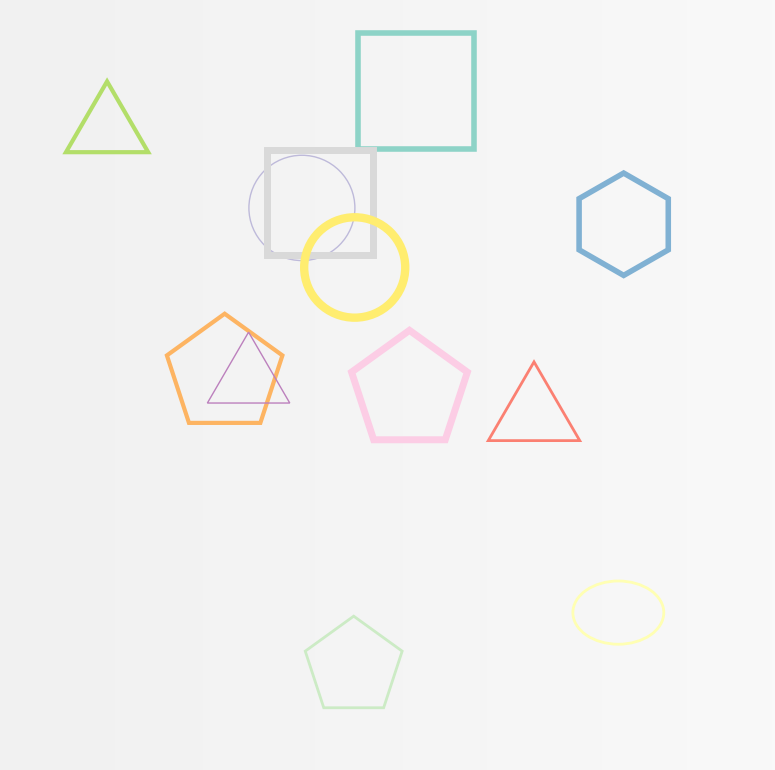[{"shape": "square", "thickness": 2, "radius": 0.38, "center": [0.537, 0.882]}, {"shape": "oval", "thickness": 1, "radius": 0.29, "center": [0.798, 0.204]}, {"shape": "circle", "thickness": 0.5, "radius": 0.34, "center": [0.39, 0.73]}, {"shape": "triangle", "thickness": 1, "radius": 0.34, "center": [0.689, 0.462]}, {"shape": "hexagon", "thickness": 2, "radius": 0.33, "center": [0.805, 0.709]}, {"shape": "pentagon", "thickness": 1.5, "radius": 0.39, "center": [0.29, 0.514]}, {"shape": "triangle", "thickness": 1.5, "radius": 0.31, "center": [0.138, 0.833]}, {"shape": "pentagon", "thickness": 2.5, "radius": 0.39, "center": [0.528, 0.492]}, {"shape": "square", "thickness": 2.5, "radius": 0.34, "center": [0.413, 0.737]}, {"shape": "triangle", "thickness": 0.5, "radius": 0.31, "center": [0.321, 0.507]}, {"shape": "pentagon", "thickness": 1, "radius": 0.33, "center": [0.456, 0.134]}, {"shape": "circle", "thickness": 3, "radius": 0.33, "center": [0.458, 0.653]}]